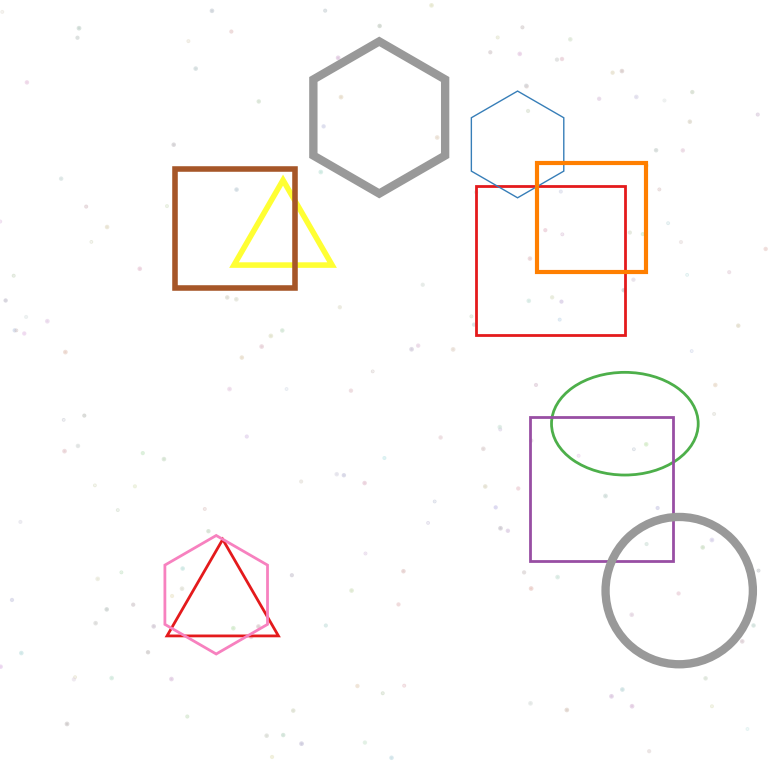[{"shape": "square", "thickness": 1, "radius": 0.48, "center": [0.715, 0.662]}, {"shape": "triangle", "thickness": 1, "radius": 0.42, "center": [0.289, 0.216]}, {"shape": "hexagon", "thickness": 0.5, "radius": 0.35, "center": [0.672, 0.812]}, {"shape": "oval", "thickness": 1, "radius": 0.48, "center": [0.812, 0.45]}, {"shape": "square", "thickness": 1, "radius": 0.47, "center": [0.781, 0.365]}, {"shape": "square", "thickness": 1.5, "radius": 0.35, "center": [0.768, 0.717]}, {"shape": "triangle", "thickness": 2, "radius": 0.37, "center": [0.368, 0.693]}, {"shape": "square", "thickness": 2, "radius": 0.39, "center": [0.305, 0.703]}, {"shape": "hexagon", "thickness": 1, "radius": 0.38, "center": [0.281, 0.228]}, {"shape": "circle", "thickness": 3, "radius": 0.48, "center": [0.882, 0.233]}, {"shape": "hexagon", "thickness": 3, "radius": 0.49, "center": [0.493, 0.847]}]